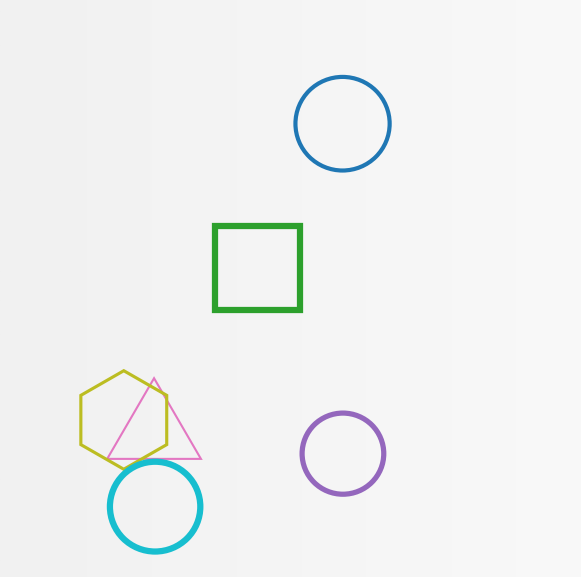[{"shape": "circle", "thickness": 2, "radius": 0.41, "center": [0.589, 0.785]}, {"shape": "square", "thickness": 3, "radius": 0.36, "center": [0.443, 0.534]}, {"shape": "circle", "thickness": 2.5, "radius": 0.35, "center": [0.59, 0.214]}, {"shape": "triangle", "thickness": 1, "radius": 0.47, "center": [0.265, 0.251]}, {"shape": "hexagon", "thickness": 1.5, "radius": 0.43, "center": [0.213, 0.272]}, {"shape": "circle", "thickness": 3, "radius": 0.39, "center": [0.267, 0.122]}]